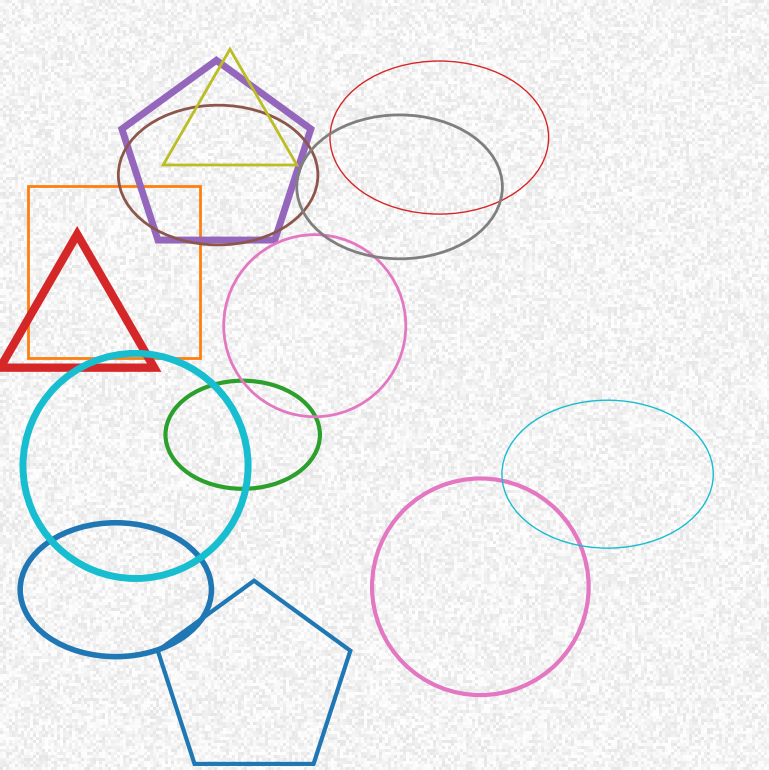[{"shape": "pentagon", "thickness": 1.5, "radius": 0.66, "center": [0.33, 0.114]}, {"shape": "oval", "thickness": 2, "radius": 0.62, "center": [0.15, 0.234]}, {"shape": "square", "thickness": 1, "radius": 0.56, "center": [0.148, 0.647]}, {"shape": "oval", "thickness": 1.5, "radius": 0.5, "center": [0.315, 0.435]}, {"shape": "triangle", "thickness": 3, "radius": 0.58, "center": [0.1, 0.58]}, {"shape": "oval", "thickness": 0.5, "radius": 0.71, "center": [0.571, 0.821]}, {"shape": "pentagon", "thickness": 2.5, "radius": 0.65, "center": [0.281, 0.793]}, {"shape": "oval", "thickness": 1, "radius": 0.65, "center": [0.283, 0.773]}, {"shape": "circle", "thickness": 1.5, "radius": 0.7, "center": [0.624, 0.238]}, {"shape": "circle", "thickness": 1, "radius": 0.59, "center": [0.409, 0.577]}, {"shape": "oval", "thickness": 1, "radius": 0.67, "center": [0.519, 0.757]}, {"shape": "triangle", "thickness": 1, "radius": 0.5, "center": [0.299, 0.836]}, {"shape": "oval", "thickness": 0.5, "radius": 0.69, "center": [0.789, 0.384]}, {"shape": "circle", "thickness": 2.5, "radius": 0.73, "center": [0.176, 0.395]}]